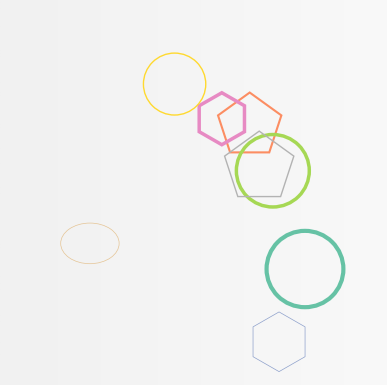[{"shape": "circle", "thickness": 3, "radius": 0.5, "center": [0.787, 0.301]}, {"shape": "pentagon", "thickness": 1.5, "radius": 0.43, "center": [0.644, 0.674]}, {"shape": "hexagon", "thickness": 0.5, "radius": 0.39, "center": [0.72, 0.112]}, {"shape": "hexagon", "thickness": 2.5, "radius": 0.34, "center": [0.572, 0.692]}, {"shape": "circle", "thickness": 2.5, "radius": 0.47, "center": [0.704, 0.556]}, {"shape": "circle", "thickness": 1, "radius": 0.4, "center": [0.451, 0.782]}, {"shape": "oval", "thickness": 0.5, "radius": 0.38, "center": [0.232, 0.368]}, {"shape": "pentagon", "thickness": 1, "radius": 0.47, "center": [0.669, 0.565]}]